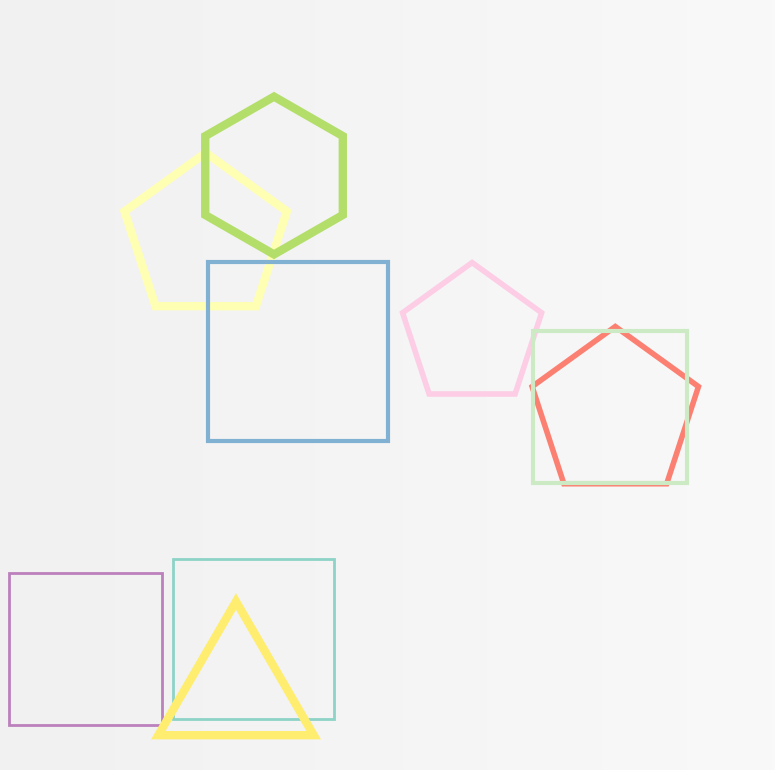[{"shape": "square", "thickness": 1, "radius": 0.52, "center": [0.327, 0.17]}, {"shape": "pentagon", "thickness": 3, "radius": 0.55, "center": [0.265, 0.691]}, {"shape": "pentagon", "thickness": 2, "radius": 0.56, "center": [0.794, 0.463]}, {"shape": "square", "thickness": 1.5, "radius": 0.58, "center": [0.384, 0.544]}, {"shape": "hexagon", "thickness": 3, "radius": 0.51, "center": [0.354, 0.772]}, {"shape": "pentagon", "thickness": 2, "radius": 0.47, "center": [0.609, 0.565]}, {"shape": "square", "thickness": 1, "radius": 0.49, "center": [0.111, 0.157]}, {"shape": "square", "thickness": 1.5, "radius": 0.5, "center": [0.788, 0.471]}, {"shape": "triangle", "thickness": 3, "radius": 0.58, "center": [0.305, 0.103]}]